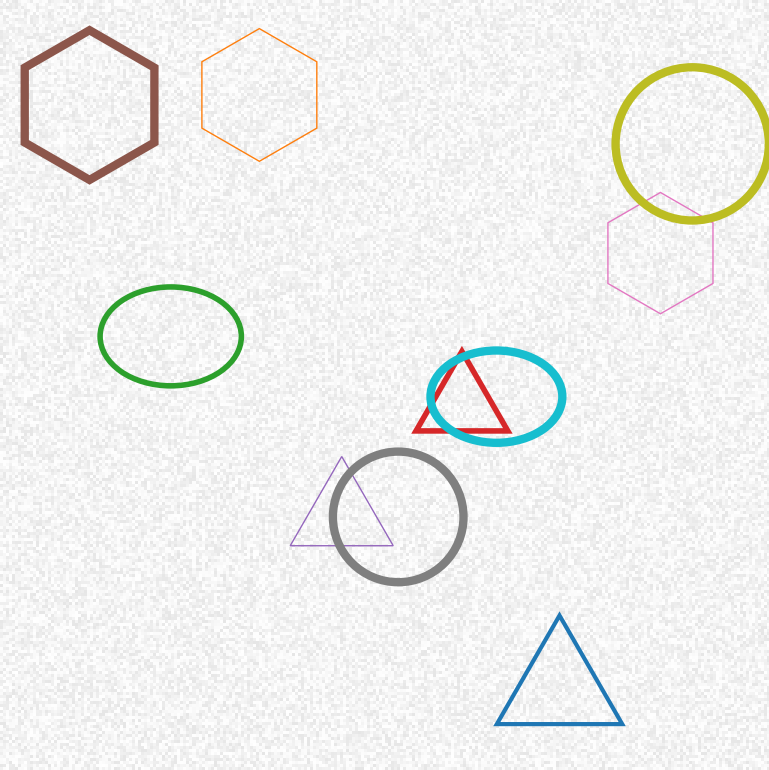[{"shape": "triangle", "thickness": 1.5, "radius": 0.47, "center": [0.727, 0.107]}, {"shape": "hexagon", "thickness": 0.5, "radius": 0.43, "center": [0.337, 0.877]}, {"shape": "oval", "thickness": 2, "radius": 0.46, "center": [0.222, 0.563]}, {"shape": "triangle", "thickness": 2, "radius": 0.34, "center": [0.6, 0.475]}, {"shape": "triangle", "thickness": 0.5, "radius": 0.39, "center": [0.444, 0.33]}, {"shape": "hexagon", "thickness": 3, "radius": 0.49, "center": [0.116, 0.864]}, {"shape": "hexagon", "thickness": 0.5, "radius": 0.39, "center": [0.858, 0.671]}, {"shape": "circle", "thickness": 3, "radius": 0.42, "center": [0.517, 0.329]}, {"shape": "circle", "thickness": 3, "radius": 0.5, "center": [0.899, 0.813]}, {"shape": "oval", "thickness": 3, "radius": 0.43, "center": [0.645, 0.485]}]